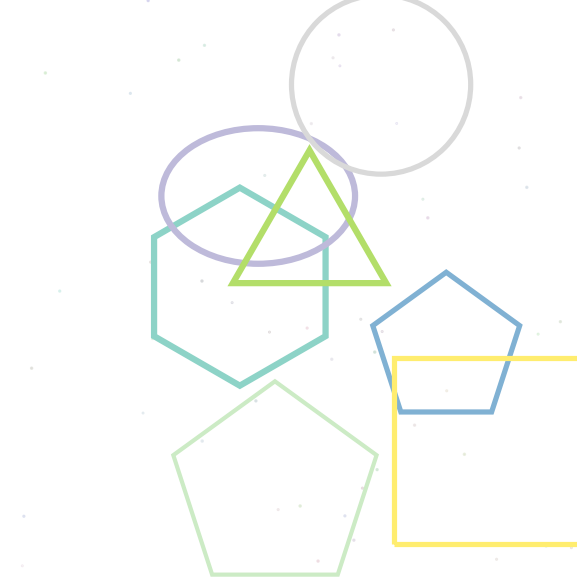[{"shape": "hexagon", "thickness": 3, "radius": 0.86, "center": [0.415, 0.503]}, {"shape": "oval", "thickness": 3, "radius": 0.84, "center": [0.447, 0.66]}, {"shape": "pentagon", "thickness": 2.5, "radius": 0.67, "center": [0.773, 0.394]}, {"shape": "triangle", "thickness": 3, "radius": 0.77, "center": [0.536, 0.586]}, {"shape": "circle", "thickness": 2.5, "radius": 0.78, "center": [0.66, 0.853]}, {"shape": "pentagon", "thickness": 2, "radius": 0.93, "center": [0.476, 0.154]}, {"shape": "square", "thickness": 2.5, "radius": 0.8, "center": [0.844, 0.218]}]